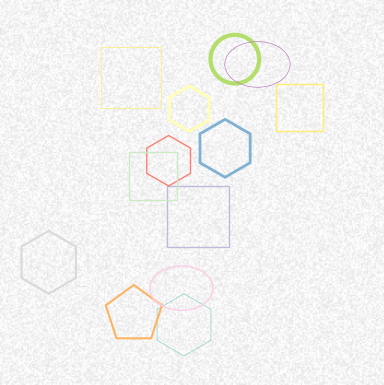[{"shape": "hexagon", "thickness": 0.5, "radius": 0.4, "center": [0.478, 0.156]}, {"shape": "hexagon", "thickness": 2, "radius": 0.29, "center": [0.492, 0.718]}, {"shape": "square", "thickness": 1, "radius": 0.4, "center": [0.515, 0.437]}, {"shape": "hexagon", "thickness": 1, "radius": 0.33, "center": [0.438, 0.583]}, {"shape": "hexagon", "thickness": 2, "radius": 0.38, "center": [0.585, 0.615]}, {"shape": "pentagon", "thickness": 1.5, "radius": 0.38, "center": [0.348, 0.183]}, {"shape": "circle", "thickness": 3, "radius": 0.32, "center": [0.61, 0.846]}, {"shape": "oval", "thickness": 1, "radius": 0.41, "center": [0.471, 0.251]}, {"shape": "hexagon", "thickness": 1.5, "radius": 0.41, "center": [0.126, 0.319]}, {"shape": "oval", "thickness": 0.5, "radius": 0.42, "center": [0.669, 0.833]}, {"shape": "square", "thickness": 1, "radius": 0.31, "center": [0.397, 0.542]}, {"shape": "square", "thickness": 1, "radius": 0.31, "center": [0.778, 0.722]}, {"shape": "square", "thickness": 0.5, "radius": 0.39, "center": [0.34, 0.799]}]